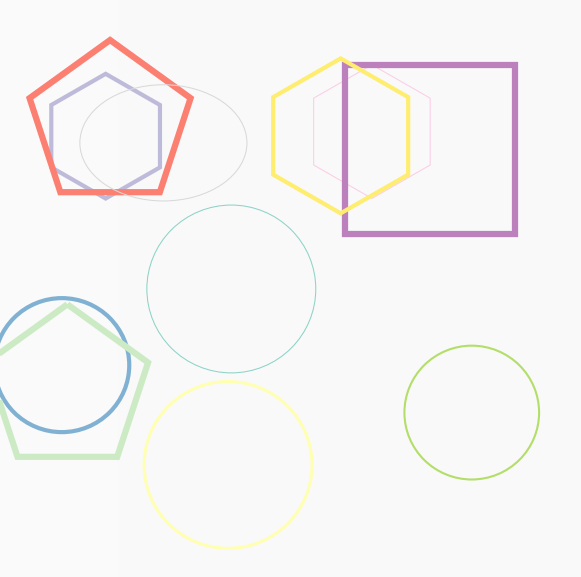[{"shape": "circle", "thickness": 0.5, "radius": 0.73, "center": [0.398, 0.499]}, {"shape": "circle", "thickness": 1.5, "radius": 0.72, "center": [0.392, 0.194]}, {"shape": "hexagon", "thickness": 2, "radius": 0.54, "center": [0.182, 0.763]}, {"shape": "pentagon", "thickness": 3, "radius": 0.73, "center": [0.189, 0.784]}, {"shape": "circle", "thickness": 2, "radius": 0.58, "center": [0.106, 0.367]}, {"shape": "circle", "thickness": 1, "radius": 0.58, "center": [0.812, 0.285]}, {"shape": "hexagon", "thickness": 0.5, "radius": 0.58, "center": [0.64, 0.771]}, {"shape": "oval", "thickness": 0.5, "radius": 0.72, "center": [0.281, 0.752]}, {"shape": "square", "thickness": 3, "radius": 0.73, "center": [0.74, 0.741]}, {"shape": "pentagon", "thickness": 3, "radius": 0.73, "center": [0.116, 0.326]}, {"shape": "hexagon", "thickness": 2, "radius": 0.67, "center": [0.586, 0.764]}]